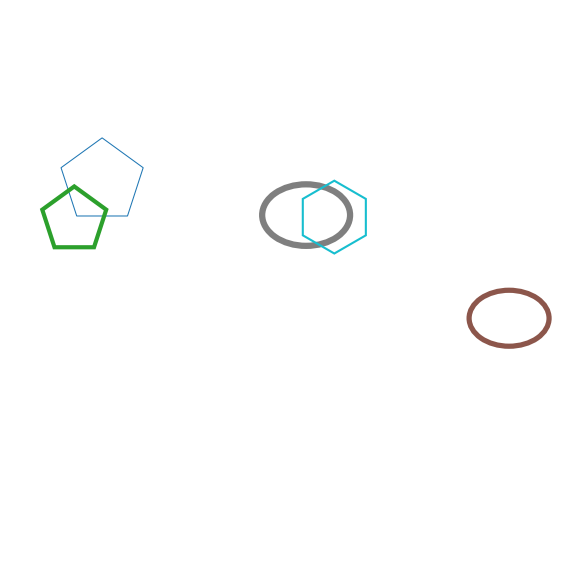[{"shape": "pentagon", "thickness": 0.5, "radius": 0.37, "center": [0.177, 0.686]}, {"shape": "pentagon", "thickness": 2, "radius": 0.29, "center": [0.129, 0.618]}, {"shape": "oval", "thickness": 2.5, "radius": 0.35, "center": [0.882, 0.448]}, {"shape": "oval", "thickness": 3, "radius": 0.38, "center": [0.53, 0.627]}, {"shape": "hexagon", "thickness": 1, "radius": 0.32, "center": [0.579, 0.623]}]